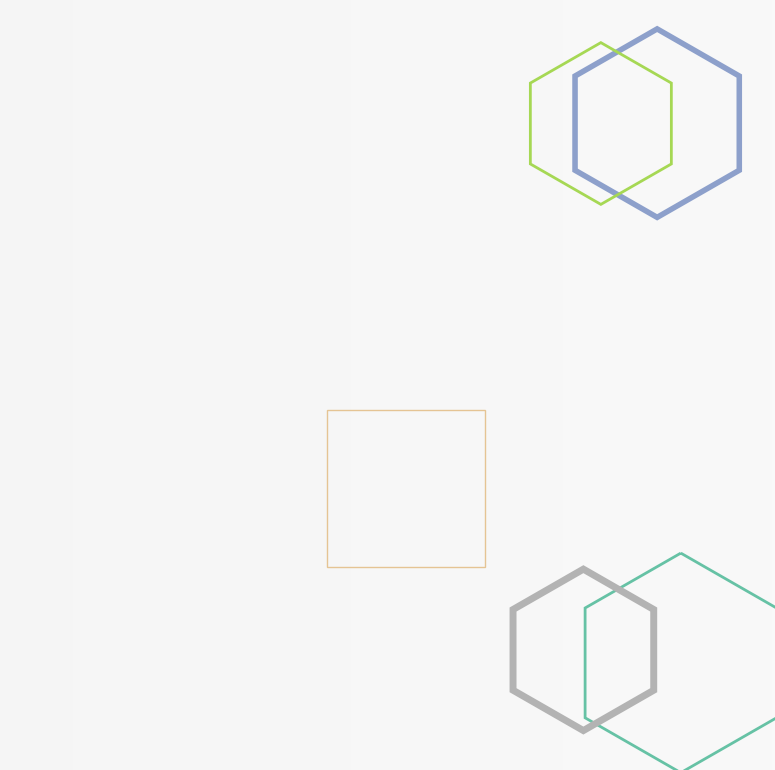[{"shape": "hexagon", "thickness": 1, "radius": 0.71, "center": [0.878, 0.139]}, {"shape": "hexagon", "thickness": 2, "radius": 0.61, "center": [0.848, 0.84]}, {"shape": "hexagon", "thickness": 1, "radius": 0.53, "center": [0.775, 0.84]}, {"shape": "square", "thickness": 0.5, "radius": 0.51, "center": [0.524, 0.366]}, {"shape": "hexagon", "thickness": 2.5, "radius": 0.52, "center": [0.753, 0.156]}]